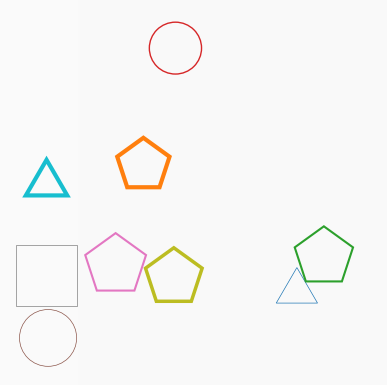[{"shape": "triangle", "thickness": 0.5, "radius": 0.31, "center": [0.766, 0.244]}, {"shape": "pentagon", "thickness": 3, "radius": 0.35, "center": [0.37, 0.571]}, {"shape": "pentagon", "thickness": 1.5, "radius": 0.4, "center": [0.836, 0.333]}, {"shape": "circle", "thickness": 1, "radius": 0.34, "center": [0.453, 0.875]}, {"shape": "circle", "thickness": 0.5, "radius": 0.37, "center": [0.124, 0.122]}, {"shape": "pentagon", "thickness": 1.5, "radius": 0.41, "center": [0.298, 0.312]}, {"shape": "square", "thickness": 0.5, "radius": 0.39, "center": [0.12, 0.284]}, {"shape": "pentagon", "thickness": 2.5, "radius": 0.38, "center": [0.449, 0.28]}, {"shape": "triangle", "thickness": 3, "radius": 0.31, "center": [0.12, 0.523]}]